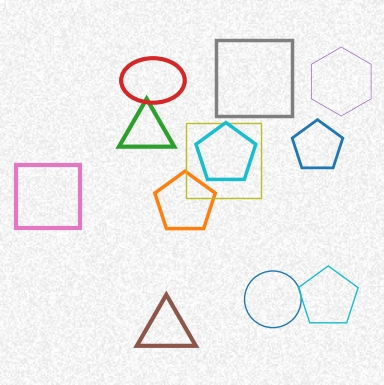[{"shape": "pentagon", "thickness": 2, "radius": 0.35, "center": [0.825, 0.62]}, {"shape": "circle", "thickness": 1, "radius": 0.37, "center": [0.709, 0.223]}, {"shape": "pentagon", "thickness": 2.5, "radius": 0.41, "center": [0.481, 0.473]}, {"shape": "triangle", "thickness": 3, "radius": 0.41, "center": [0.381, 0.661]}, {"shape": "oval", "thickness": 3, "radius": 0.41, "center": [0.397, 0.791]}, {"shape": "hexagon", "thickness": 0.5, "radius": 0.45, "center": [0.886, 0.788]}, {"shape": "triangle", "thickness": 3, "radius": 0.44, "center": [0.432, 0.146]}, {"shape": "square", "thickness": 3, "radius": 0.41, "center": [0.125, 0.49]}, {"shape": "square", "thickness": 2.5, "radius": 0.49, "center": [0.659, 0.797]}, {"shape": "square", "thickness": 1, "radius": 0.49, "center": [0.581, 0.583]}, {"shape": "pentagon", "thickness": 1, "radius": 0.41, "center": [0.853, 0.228]}, {"shape": "pentagon", "thickness": 2.5, "radius": 0.41, "center": [0.587, 0.6]}]